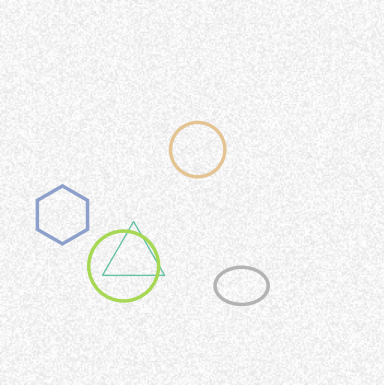[{"shape": "triangle", "thickness": 1, "radius": 0.47, "center": [0.347, 0.331]}, {"shape": "hexagon", "thickness": 2.5, "radius": 0.38, "center": [0.162, 0.442]}, {"shape": "circle", "thickness": 2.5, "radius": 0.45, "center": [0.321, 0.309]}, {"shape": "circle", "thickness": 2.5, "radius": 0.35, "center": [0.513, 0.611]}, {"shape": "oval", "thickness": 2.5, "radius": 0.34, "center": [0.628, 0.257]}]